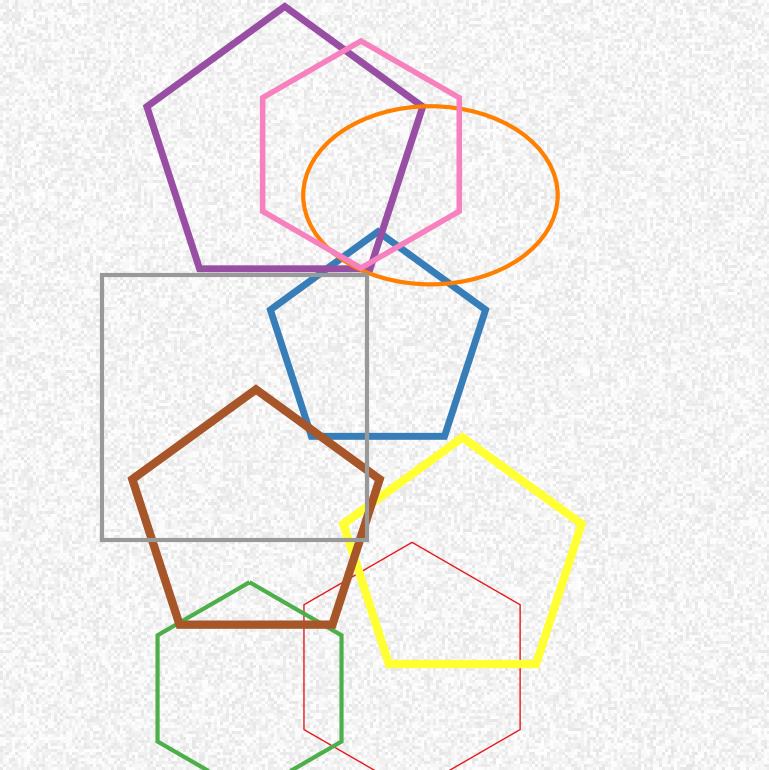[{"shape": "hexagon", "thickness": 0.5, "radius": 0.81, "center": [0.535, 0.134]}, {"shape": "pentagon", "thickness": 2.5, "radius": 0.73, "center": [0.491, 0.552]}, {"shape": "hexagon", "thickness": 1.5, "radius": 0.69, "center": [0.324, 0.106]}, {"shape": "pentagon", "thickness": 2.5, "radius": 0.94, "center": [0.37, 0.803]}, {"shape": "oval", "thickness": 1.5, "radius": 0.83, "center": [0.559, 0.746]}, {"shape": "pentagon", "thickness": 3, "radius": 0.81, "center": [0.601, 0.269]}, {"shape": "pentagon", "thickness": 3, "radius": 0.84, "center": [0.332, 0.325]}, {"shape": "hexagon", "thickness": 2, "radius": 0.74, "center": [0.469, 0.799]}, {"shape": "square", "thickness": 1.5, "radius": 0.86, "center": [0.305, 0.471]}]